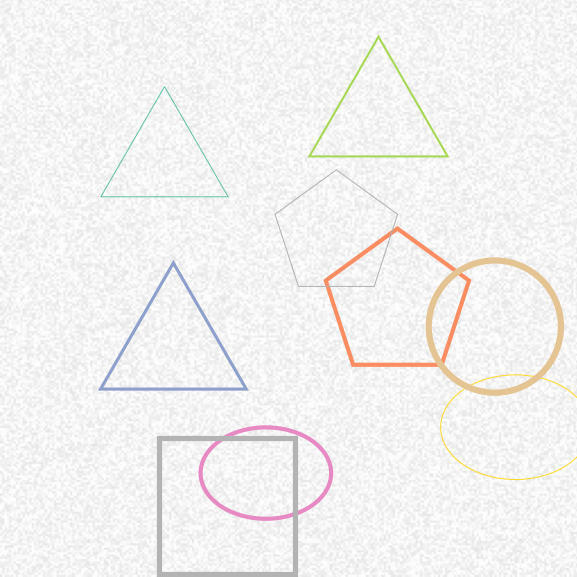[{"shape": "triangle", "thickness": 0.5, "radius": 0.64, "center": [0.285, 0.722]}, {"shape": "pentagon", "thickness": 2, "radius": 0.65, "center": [0.688, 0.473]}, {"shape": "triangle", "thickness": 1.5, "radius": 0.73, "center": [0.3, 0.398]}, {"shape": "oval", "thickness": 2, "radius": 0.57, "center": [0.46, 0.18]}, {"shape": "triangle", "thickness": 1, "radius": 0.69, "center": [0.655, 0.797]}, {"shape": "oval", "thickness": 0.5, "radius": 0.65, "center": [0.893, 0.259]}, {"shape": "circle", "thickness": 3, "radius": 0.57, "center": [0.857, 0.434]}, {"shape": "square", "thickness": 2.5, "radius": 0.59, "center": [0.392, 0.123]}, {"shape": "pentagon", "thickness": 0.5, "radius": 0.56, "center": [0.582, 0.594]}]